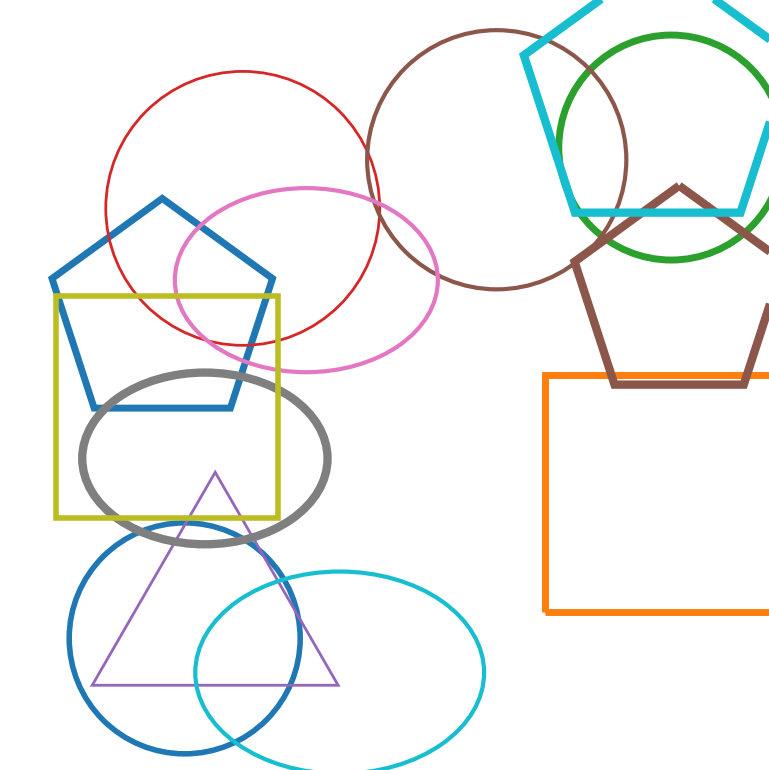[{"shape": "pentagon", "thickness": 2.5, "radius": 0.75, "center": [0.211, 0.592]}, {"shape": "circle", "thickness": 2, "radius": 0.75, "center": [0.24, 0.171]}, {"shape": "square", "thickness": 2.5, "radius": 0.77, "center": [0.862, 0.36]}, {"shape": "circle", "thickness": 2.5, "radius": 0.73, "center": [0.872, 0.808]}, {"shape": "circle", "thickness": 1, "radius": 0.89, "center": [0.315, 0.729]}, {"shape": "triangle", "thickness": 1, "radius": 0.92, "center": [0.279, 0.202]}, {"shape": "pentagon", "thickness": 3, "radius": 0.71, "center": [0.882, 0.616]}, {"shape": "circle", "thickness": 1.5, "radius": 0.84, "center": [0.645, 0.793]}, {"shape": "oval", "thickness": 1.5, "radius": 0.85, "center": [0.398, 0.636]}, {"shape": "oval", "thickness": 3, "radius": 0.8, "center": [0.266, 0.405]}, {"shape": "square", "thickness": 2, "radius": 0.72, "center": [0.217, 0.471]}, {"shape": "oval", "thickness": 1.5, "radius": 0.94, "center": [0.441, 0.126]}, {"shape": "pentagon", "thickness": 3, "radius": 0.91, "center": [0.854, 0.872]}]